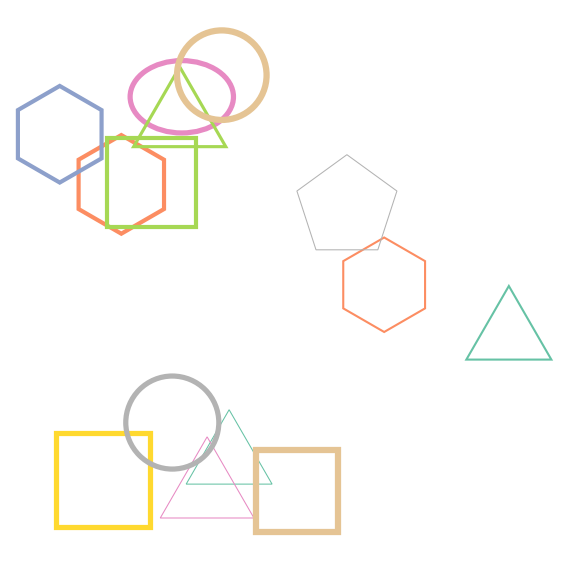[{"shape": "triangle", "thickness": 0.5, "radius": 0.43, "center": [0.397, 0.204]}, {"shape": "triangle", "thickness": 1, "radius": 0.42, "center": [0.881, 0.419]}, {"shape": "hexagon", "thickness": 1, "radius": 0.41, "center": [0.665, 0.506]}, {"shape": "hexagon", "thickness": 2, "radius": 0.43, "center": [0.21, 0.68]}, {"shape": "hexagon", "thickness": 2, "radius": 0.42, "center": [0.103, 0.767]}, {"shape": "oval", "thickness": 2.5, "radius": 0.45, "center": [0.315, 0.832]}, {"shape": "triangle", "thickness": 0.5, "radius": 0.47, "center": [0.359, 0.149]}, {"shape": "triangle", "thickness": 1.5, "radius": 0.46, "center": [0.311, 0.791]}, {"shape": "square", "thickness": 2, "radius": 0.39, "center": [0.263, 0.683]}, {"shape": "square", "thickness": 2.5, "radius": 0.41, "center": [0.178, 0.169]}, {"shape": "circle", "thickness": 3, "radius": 0.39, "center": [0.384, 0.869]}, {"shape": "square", "thickness": 3, "radius": 0.36, "center": [0.514, 0.149]}, {"shape": "circle", "thickness": 2.5, "radius": 0.4, "center": [0.298, 0.267]}, {"shape": "pentagon", "thickness": 0.5, "radius": 0.46, "center": [0.601, 0.64]}]